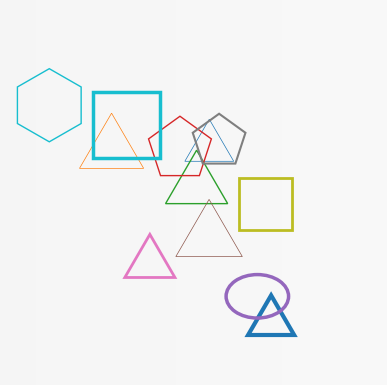[{"shape": "triangle", "thickness": 0.5, "radius": 0.36, "center": [0.54, 0.617]}, {"shape": "triangle", "thickness": 3, "radius": 0.34, "center": [0.7, 0.164]}, {"shape": "triangle", "thickness": 0.5, "radius": 0.48, "center": [0.288, 0.61]}, {"shape": "triangle", "thickness": 1, "radius": 0.46, "center": [0.507, 0.517]}, {"shape": "pentagon", "thickness": 1, "radius": 0.43, "center": [0.464, 0.613]}, {"shape": "oval", "thickness": 2.5, "radius": 0.4, "center": [0.664, 0.23]}, {"shape": "triangle", "thickness": 0.5, "radius": 0.5, "center": [0.54, 0.383]}, {"shape": "triangle", "thickness": 2, "radius": 0.37, "center": [0.387, 0.317]}, {"shape": "pentagon", "thickness": 1.5, "radius": 0.36, "center": [0.565, 0.633]}, {"shape": "square", "thickness": 2, "radius": 0.34, "center": [0.684, 0.47]}, {"shape": "hexagon", "thickness": 1, "radius": 0.47, "center": [0.127, 0.727]}, {"shape": "square", "thickness": 2.5, "radius": 0.43, "center": [0.325, 0.675]}]